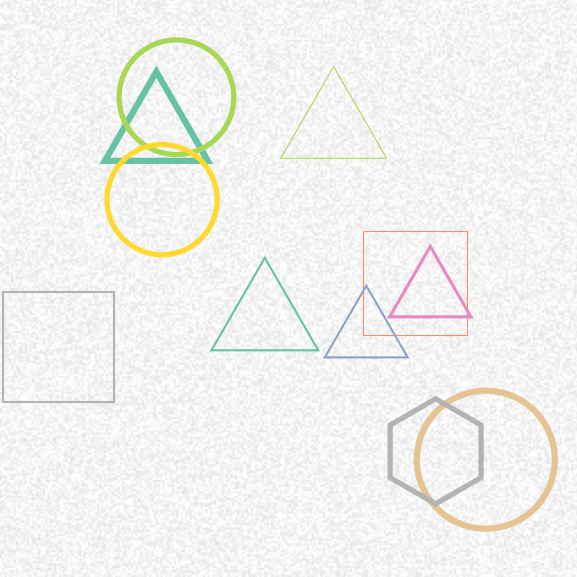[{"shape": "triangle", "thickness": 1, "radius": 0.53, "center": [0.459, 0.446]}, {"shape": "triangle", "thickness": 3, "radius": 0.51, "center": [0.271, 0.772]}, {"shape": "square", "thickness": 0.5, "radius": 0.45, "center": [0.718, 0.51]}, {"shape": "triangle", "thickness": 1, "radius": 0.41, "center": [0.634, 0.422]}, {"shape": "triangle", "thickness": 1.5, "radius": 0.41, "center": [0.745, 0.491]}, {"shape": "triangle", "thickness": 0.5, "radius": 0.53, "center": [0.578, 0.778]}, {"shape": "circle", "thickness": 2.5, "radius": 0.5, "center": [0.306, 0.831]}, {"shape": "circle", "thickness": 2.5, "radius": 0.48, "center": [0.281, 0.653]}, {"shape": "circle", "thickness": 3, "radius": 0.6, "center": [0.841, 0.203]}, {"shape": "square", "thickness": 1, "radius": 0.48, "center": [0.101, 0.398]}, {"shape": "hexagon", "thickness": 2.5, "radius": 0.45, "center": [0.754, 0.218]}]